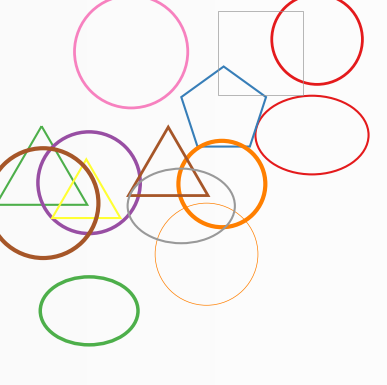[{"shape": "circle", "thickness": 2, "radius": 0.58, "center": [0.818, 0.898]}, {"shape": "oval", "thickness": 1.5, "radius": 0.73, "center": [0.805, 0.649]}, {"shape": "pentagon", "thickness": 1.5, "radius": 0.57, "center": [0.577, 0.712]}, {"shape": "triangle", "thickness": 1.5, "radius": 0.68, "center": [0.107, 0.536]}, {"shape": "oval", "thickness": 2.5, "radius": 0.63, "center": [0.23, 0.193]}, {"shape": "circle", "thickness": 2.5, "radius": 0.66, "center": [0.23, 0.525]}, {"shape": "circle", "thickness": 0.5, "radius": 0.66, "center": [0.533, 0.34]}, {"shape": "circle", "thickness": 3, "radius": 0.56, "center": [0.573, 0.522]}, {"shape": "triangle", "thickness": 1.5, "radius": 0.51, "center": [0.223, 0.485]}, {"shape": "circle", "thickness": 3, "radius": 0.71, "center": [0.111, 0.472]}, {"shape": "triangle", "thickness": 2, "radius": 0.59, "center": [0.434, 0.551]}, {"shape": "circle", "thickness": 2, "radius": 0.73, "center": [0.338, 0.866]}, {"shape": "oval", "thickness": 1.5, "radius": 0.69, "center": [0.468, 0.465]}, {"shape": "square", "thickness": 0.5, "radius": 0.54, "center": [0.673, 0.863]}]